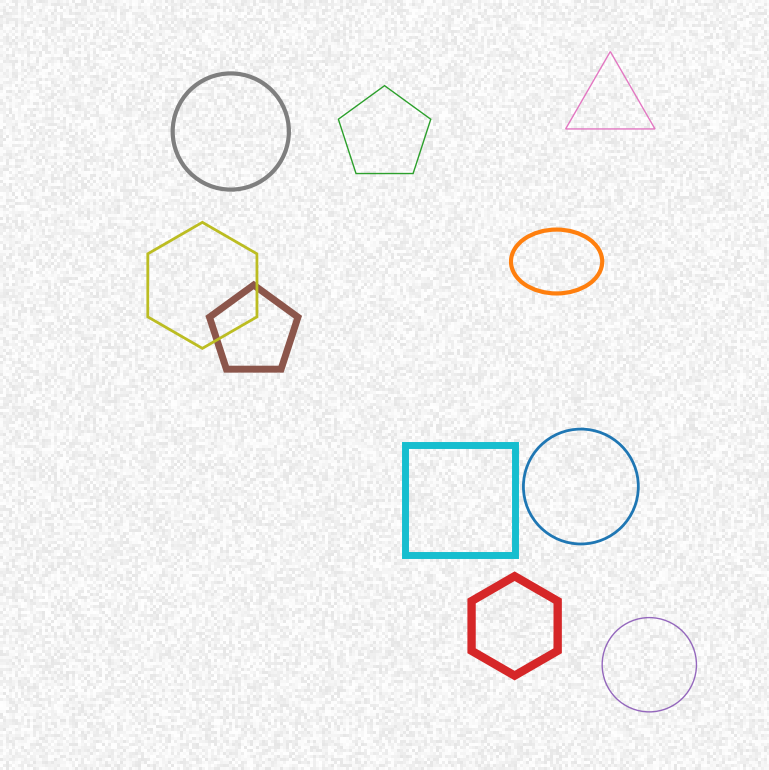[{"shape": "circle", "thickness": 1, "radius": 0.37, "center": [0.754, 0.368]}, {"shape": "oval", "thickness": 1.5, "radius": 0.3, "center": [0.723, 0.66]}, {"shape": "pentagon", "thickness": 0.5, "radius": 0.32, "center": [0.499, 0.826]}, {"shape": "hexagon", "thickness": 3, "radius": 0.32, "center": [0.668, 0.187]}, {"shape": "circle", "thickness": 0.5, "radius": 0.31, "center": [0.843, 0.137]}, {"shape": "pentagon", "thickness": 2.5, "radius": 0.3, "center": [0.33, 0.569]}, {"shape": "triangle", "thickness": 0.5, "radius": 0.34, "center": [0.793, 0.866]}, {"shape": "circle", "thickness": 1.5, "radius": 0.38, "center": [0.3, 0.829]}, {"shape": "hexagon", "thickness": 1, "radius": 0.41, "center": [0.263, 0.629]}, {"shape": "square", "thickness": 2.5, "radius": 0.36, "center": [0.597, 0.351]}]